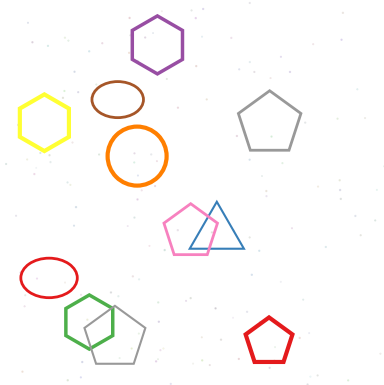[{"shape": "oval", "thickness": 2, "radius": 0.37, "center": [0.127, 0.278]}, {"shape": "pentagon", "thickness": 3, "radius": 0.32, "center": [0.699, 0.112]}, {"shape": "triangle", "thickness": 1.5, "radius": 0.41, "center": [0.563, 0.395]}, {"shape": "hexagon", "thickness": 2.5, "radius": 0.35, "center": [0.232, 0.164]}, {"shape": "hexagon", "thickness": 2.5, "radius": 0.38, "center": [0.409, 0.883]}, {"shape": "circle", "thickness": 3, "radius": 0.38, "center": [0.356, 0.595]}, {"shape": "hexagon", "thickness": 3, "radius": 0.37, "center": [0.115, 0.681]}, {"shape": "oval", "thickness": 2, "radius": 0.33, "center": [0.306, 0.741]}, {"shape": "pentagon", "thickness": 2, "radius": 0.37, "center": [0.495, 0.398]}, {"shape": "pentagon", "thickness": 1.5, "radius": 0.42, "center": [0.298, 0.122]}, {"shape": "pentagon", "thickness": 2, "radius": 0.43, "center": [0.7, 0.679]}]